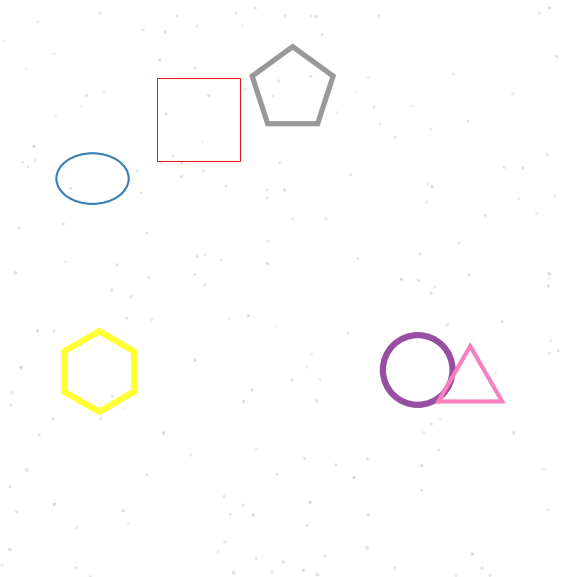[{"shape": "square", "thickness": 0.5, "radius": 0.36, "center": [0.344, 0.792]}, {"shape": "oval", "thickness": 1, "radius": 0.31, "center": [0.16, 0.69]}, {"shape": "circle", "thickness": 3, "radius": 0.3, "center": [0.723, 0.358]}, {"shape": "hexagon", "thickness": 3, "radius": 0.35, "center": [0.172, 0.356]}, {"shape": "triangle", "thickness": 2, "radius": 0.32, "center": [0.814, 0.336]}, {"shape": "pentagon", "thickness": 2.5, "radius": 0.37, "center": [0.507, 0.845]}]